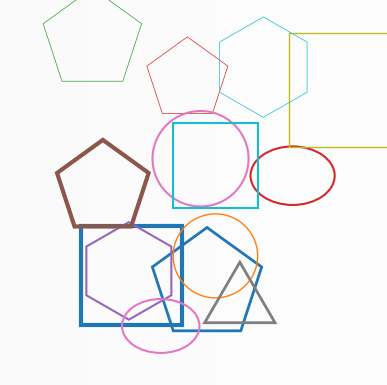[{"shape": "square", "thickness": 3, "radius": 0.65, "center": [0.339, 0.284]}, {"shape": "pentagon", "thickness": 2, "radius": 0.74, "center": [0.534, 0.261]}, {"shape": "circle", "thickness": 1, "radius": 0.55, "center": [0.556, 0.335]}, {"shape": "pentagon", "thickness": 0.5, "radius": 0.67, "center": [0.238, 0.897]}, {"shape": "oval", "thickness": 1.5, "radius": 0.54, "center": [0.755, 0.544]}, {"shape": "pentagon", "thickness": 0.5, "radius": 0.55, "center": [0.484, 0.794]}, {"shape": "hexagon", "thickness": 1.5, "radius": 0.63, "center": [0.333, 0.296]}, {"shape": "pentagon", "thickness": 3, "radius": 0.62, "center": [0.265, 0.512]}, {"shape": "oval", "thickness": 1.5, "radius": 0.5, "center": [0.415, 0.153]}, {"shape": "circle", "thickness": 1.5, "radius": 0.62, "center": [0.518, 0.588]}, {"shape": "triangle", "thickness": 2, "radius": 0.52, "center": [0.619, 0.214]}, {"shape": "square", "thickness": 1, "radius": 0.74, "center": [0.894, 0.766]}, {"shape": "square", "thickness": 1.5, "radius": 0.55, "center": [0.556, 0.57]}, {"shape": "hexagon", "thickness": 0.5, "radius": 0.65, "center": [0.68, 0.826]}]